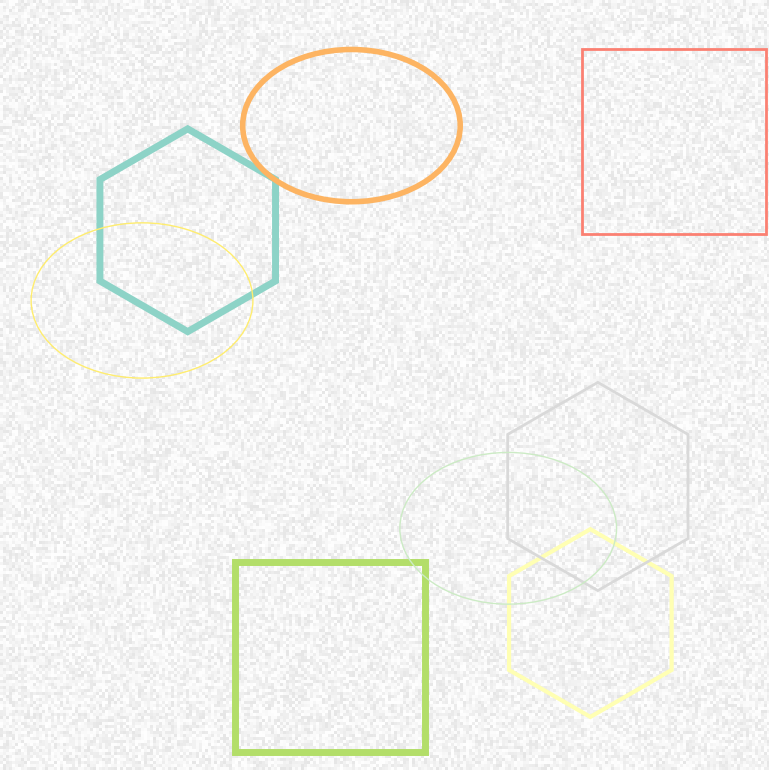[{"shape": "hexagon", "thickness": 2.5, "radius": 0.66, "center": [0.244, 0.701]}, {"shape": "hexagon", "thickness": 1.5, "radius": 0.61, "center": [0.767, 0.191]}, {"shape": "square", "thickness": 1, "radius": 0.6, "center": [0.875, 0.816]}, {"shape": "oval", "thickness": 2, "radius": 0.71, "center": [0.456, 0.837]}, {"shape": "square", "thickness": 2.5, "radius": 0.62, "center": [0.428, 0.147]}, {"shape": "hexagon", "thickness": 1, "radius": 0.68, "center": [0.776, 0.368]}, {"shape": "oval", "thickness": 0.5, "radius": 0.7, "center": [0.66, 0.314]}, {"shape": "oval", "thickness": 0.5, "radius": 0.72, "center": [0.184, 0.61]}]